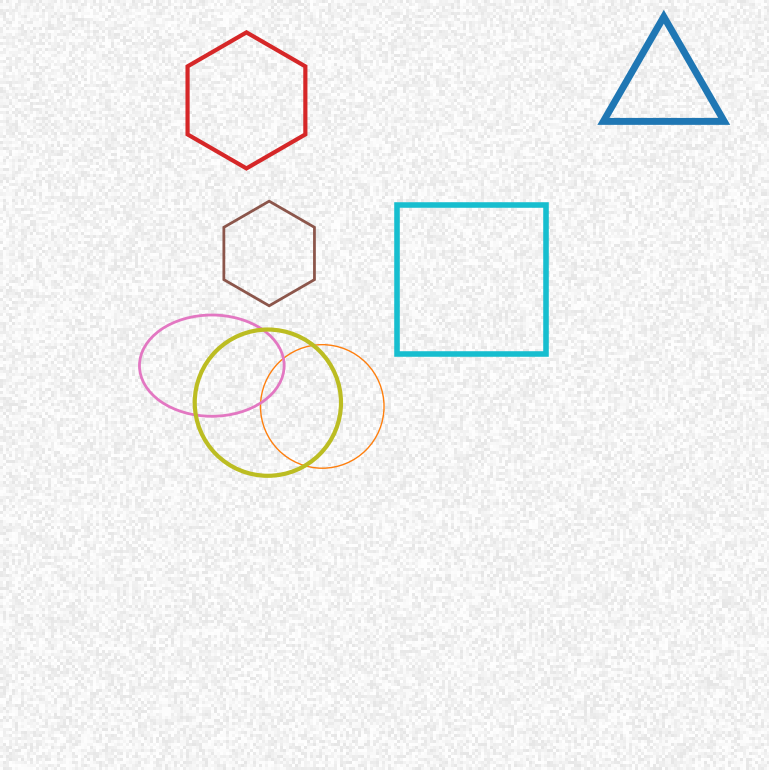[{"shape": "triangle", "thickness": 2.5, "radius": 0.45, "center": [0.862, 0.888]}, {"shape": "circle", "thickness": 0.5, "radius": 0.4, "center": [0.419, 0.472]}, {"shape": "hexagon", "thickness": 1.5, "radius": 0.44, "center": [0.32, 0.87]}, {"shape": "hexagon", "thickness": 1, "radius": 0.34, "center": [0.35, 0.671]}, {"shape": "oval", "thickness": 1, "radius": 0.47, "center": [0.275, 0.525]}, {"shape": "circle", "thickness": 1.5, "radius": 0.47, "center": [0.348, 0.477]}, {"shape": "square", "thickness": 2, "radius": 0.48, "center": [0.612, 0.638]}]